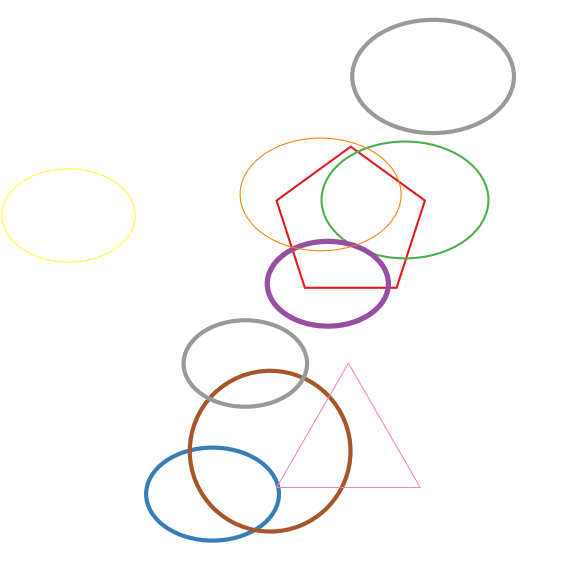[{"shape": "pentagon", "thickness": 1, "radius": 0.68, "center": [0.607, 0.61]}, {"shape": "oval", "thickness": 2, "radius": 0.58, "center": [0.368, 0.144]}, {"shape": "oval", "thickness": 1, "radius": 0.72, "center": [0.701, 0.653]}, {"shape": "oval", "thickness": 2.5, "radius": 0.52, "center": [0.568, 0.508]}, {"shape": "oval", "thickness": 0.5, "radius": 0.7, "center": [0.555, 0.662]}, {"shape": "oval", "thickness": 0.5, "radius": 0.58, "center": [0.119, 0.626]}, {"shape": "circle", "thickness": 2, "radius": 0.7, "center": [0.468, 0.218]}, {"shape": "triangle", "thickness": 0.5, "radius": 0.72, "center": [0.603, 0.227]}, {"shape": "oval", "thickness": 2, "radius": 0.7, "center": [0.75, 0.867]}, {"shape": "oval", "thickness": 2, "radius": 0.53, "center": [0.425, 0.37]}]